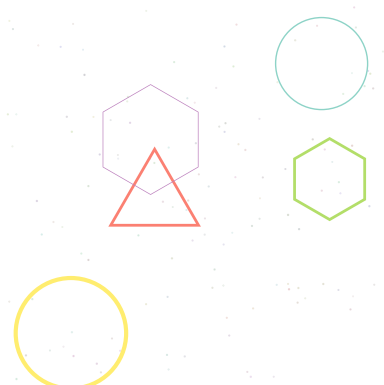[{"shape": "circle", "thickness": 1, "radius": 0.6, "center": [0.835, 0.835]}, {"shape": "triangle", "thickness": 2, "radius": 0.66, "center": [0.402, 0.481]}, {"shape": "hexagon", "thickness": 2, "radius": 0.53, "center": [0.856, 0.535]}, {"shape": "hexagon", "thickness": 0.5, "radius": 0.71, "center": [0.391, 0.638]}, {"shape": "circle", "thickness": 3, "radius": 0.72, "center": [0.184, 0.134]}]